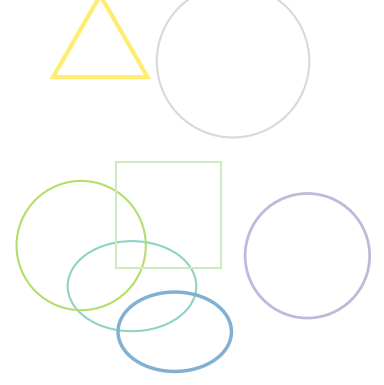[{"shape": "oval", "thickness": 1.5, "radius": 0.84, "center": [0.343, 0.257]}, {"shape": "circle", "thickness": 2, "radius": 0.81, "center": [0.798, 0.336]}, {"shape": "oval", "thickness": 2.5, "radius": 0.74, "center": [0.454, 0.138]}, {"shape": "circle", "thickness": 1.5, "radius": 0.84, "center": [0.211, 0.362]}, {"shape": "circle", "thickness": 1.5, "radius": 0.99, "center": [0.605, 0.841]}, {"shape": "square", "thickness": 1.5, "radius": 0.69, "center": [0.438, 0.441]}, {"shape": "triangle", "thickness": 3, "radius": 0.71, "center": [0.26, 0.87]}]